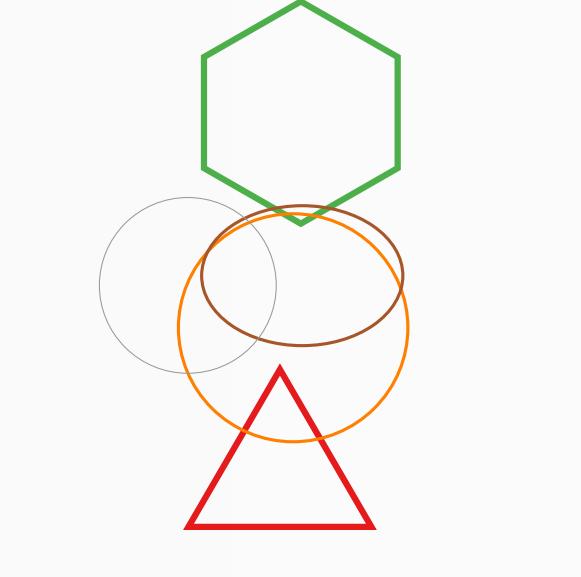[{"shape": "triangle", "thickness": 3, "radius": 0.91, "center": [0.482, 0.178]}, {"shape": "hexagon", "thickness": 3, "radius": 0.96, "center": [0.518, 0.804]}, {"shape": "circle", "thickness": 1.5, "radius": 0.99, "center": [0.504, 0.432]}, {"shape": "oval", "thickness": 1.5, "radius": 0.87, "center": [0.52, 0.522]}, {"shape": "circle", "thickness": 0.5, "radius": 0.76, "center": [0.323, 0.505]}]